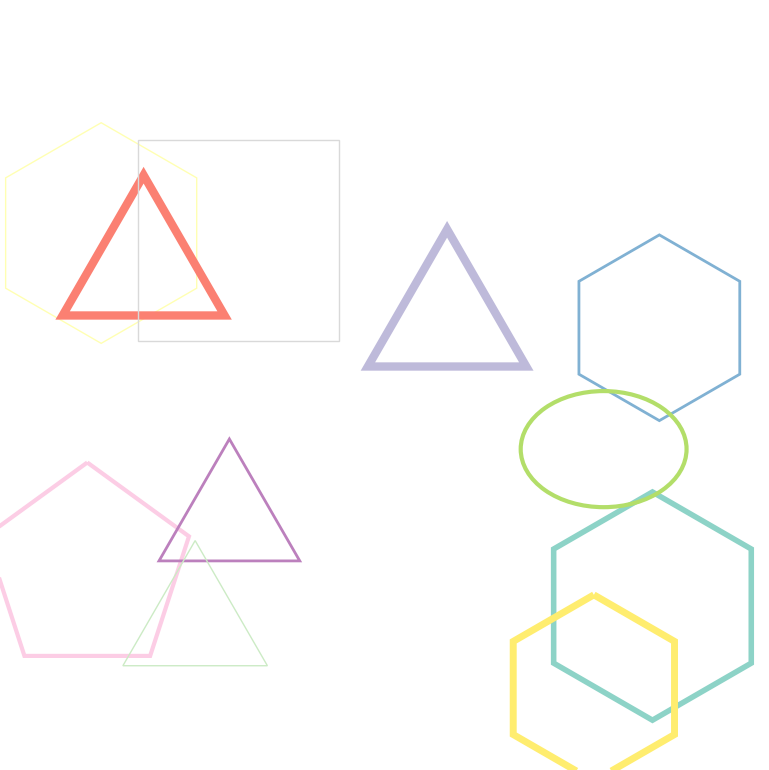[{"shape": "hexagon", "thickness": 2, "radius": 0.74, "center": [0.847, 0.213]}, {"shape": "hexagon", "thickness": 0.5, "radius": 0.72, "center": [0.131, 0.697]}, {"shape": "triangle", "thickness": 3, "radius": 0.59, "center": [0.581, 0.583]}, {"shape": "triangle", "thickness": 3, "radius": 0.61, "center": [0.186, 0.651]}, {"shape": "hexagon", "thickness": 1, "radius": 0.6, "center": [0.856, 0.574]}, {"shape": "oval", "thickness": 1.5, "radius": 0.54, "center": [0.784, 0.417]}, {"shape": "pentagon", "thickness": 1.5, "radius": 0.69, "center": [0.113, 0.261]}, {"shape": "square", "thickness": 0.5, "radius": 0.65, "center": [0.31, 0.688]}, {"shape": "triangle", "thickness": 1, "radius": 0.53, "center": [0.298, 0.324]}, {"shape": "triangle", "thickness": 0.5, "radius": 0.54, "center": [0.253, 0.19]}, {"shape": "hexagon", "thickness": 2.5, "radius": 0.6, "center": [0.771, 0.107]}]